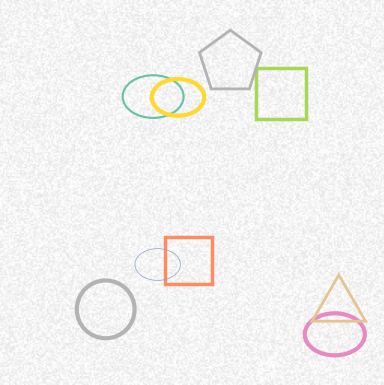[{"shape": "oval", "thickness": 1.5, "radius": 0.4, "center": [0.398, 0.749]}, {"shape": "square", "thickness": 2.5, "radius": 0.31, "center": [0.49, 0.323]}, {"shape": "oval", "thickness": 0.5, "radius": 0.3, "center": [0.41, 0.313]}, {"shape": "oval", "thickness": 3, "radius": 0.39, "center": [0.87, 0.132]}, {"shape": "square", "thickness": 2.5, "radius": 0.33, "center": [0.73, 0.757]}, {"shape": "oval", "thickness": 3, "radius": 0.34, "center": [0.462, 0.747]}, {"shape": "triangle", "thickness": 2, "radius": 0.4, "center": [0.88, 0.206]}, {"shape": "circle", "thickness": 3, "radius": 0.38, "center": [0.275, 0.196]}, {"shape": "pentagon", "thickness": 2, "radius": 0.42, "center": [0.598, 0.837]}]